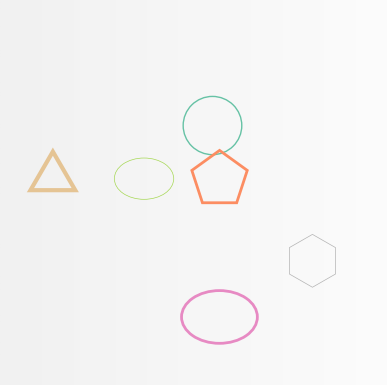[{"shape": "circle", "thickness": 1, "radius": 0.38, "center": [0.548, 0.674]}, {"shape": "pentagon", "thickness": 2, "radius": 0.38, "center": [0.567, 0.534]}, {"shape": "oval", "thickness": 2, "radius": 0.49, "center": [0.566, 0.177]}, {"shape": "oval", "thickness": 0.5, "radius": 0.38, "center": [0.372, 0.536]}, {"shape": "triangle", "thickness": 3, "radius": 0.33, "center": [0.136, 0.539]}, {"shape": "hexagon", "thickness": 0.5, "radius": 0.34, "center": [0.806, 0.323]}]